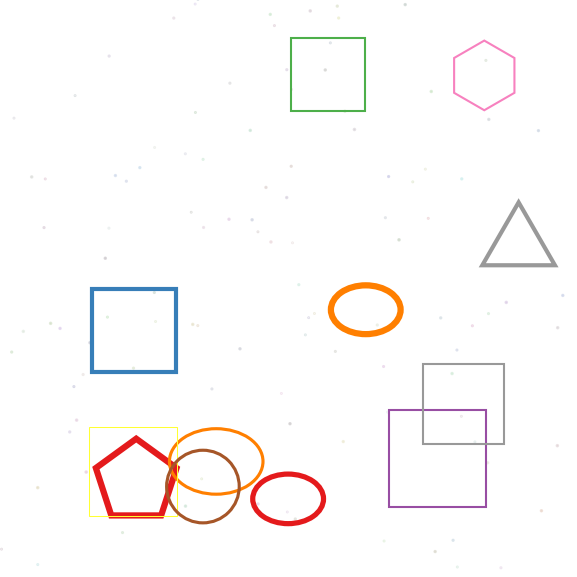[{"shape": "oval", "thickness": 2.5, "radius": 0.31, "center": [0.499, 0.135]}, {"shape": "pentagon", "thickness": 3, "radius": 0.37, "center": [0.236, 0.166]}, {"shape": "square", "thickness": 2, "radius": 0.36, "center": [0.231, 0.427]}, {"shape": "square", "thickness": 1, "radius": 0.32, "center": [0.568, 0.87]}, {"shape": "square", "thickness": 1, "radius": 0.42, "center": [0.758, 0.206]}, {"shape": "oval", "thickness": 1.5, "radius": 0.41, "center": [0.374, 0.2]}, {"shape": "oval", "thickness": 3, "radius": 0.3, "center": [0.633, 0.463]}, {"shape": "square", "thickness": 0.5, "radius": 0.38, "center": [0.23, 0.183]}, {"shape": "circle", "thickness": 1.5, "radius": 0.31, "center": [0.351, 0.157]}, {"shape": "hexagon", "thickness": 1, "radius": 0.3, "center": [0.839, 0.869]}, {"shape": "triangle", "thickness": 2, "radius": 0.36, "center": [0.898, 0.576]}, {"shape": "square", "thickness": 1, "radius": 0.35, "center": [0.803, 0.3]}]